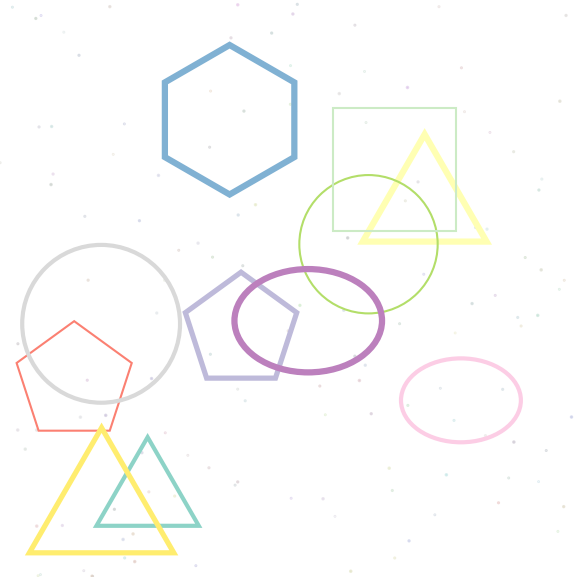[{"shape": "triangle", "thickness": 2, "radius": 0.51, "center": [0.256, 0.14]}, {"shape": "triangle", "thickness": 3, "radius": 0.62, "center": [0.735, 0.643]}, {"shape": "pentagon", "thickness": 2.5, "radius": 0.51, "center": [0.417, 0.426]}, {"shape": "pentagon", "thickness": 1, "radius": 0.52, "center": [0.128, 0.338]}, {"shape": "hexagon", "thickness": 3, "radius": 0.65, "center": [0.398, 0.792]}, {"shape": "circle", "thickness": 1, "radius": 0.6, "center": [0.638, 0.576]}, {"shape": "oval", "thickness": 2, "radius": 0.52, "center": [0.798, 0.306]}, {"shape": "circle", "thickness": 2, "radius": 0.68, "center": [0.175, 0.438]}, {"shape": "oval", "thickness": 3, "radius": 0.64, "center": [0.534, 0.444]}, {"shape": "square", "thickness": 1, "radius": 0.53, "center": [0.683, 0.705]}, {"shape": "triangle", "thickness": 2.5, "radius": 0.72, "center": [0.176, 0.114]}]